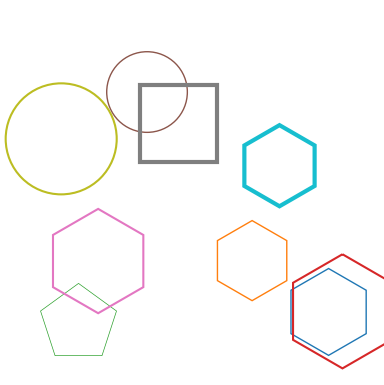[{"shape": "hexagon", "thickness": 1, "radius": 0.56, "center": [0.853, 0.19]}, {"shape": "hexagon", "thickness": 1, "radius": 0.52, "center": [0.655, 0.323]}, {"shape": "pentagon", "thickness": 0.5, "radius": 0.52, "center": [0.204, 0.16]}, {"shape": "hexagon", "thickness": 1.5, "radius": 0.74, "center": [0.89, 0.191]}, {"shape": "circle", "thickness": 1, "radius": 0.52, "center": [0.382, 0.761]}, {"shape": "hexagon", "thickness": 1.5, "radius": 0.68, "center": [0.255, 0.322]}, {"shape": "square", "thickness": 3, "radius": 0.5, "center": [0.463, 0.679]}, {"shape": "circle", "thickness": 1.5, "radius": 0.72, "center": [0.159, 0.639]}, {"shape": "hexagon", "thickness": 3, "radius": 0.53, "center": [0.726, 0.57]}]